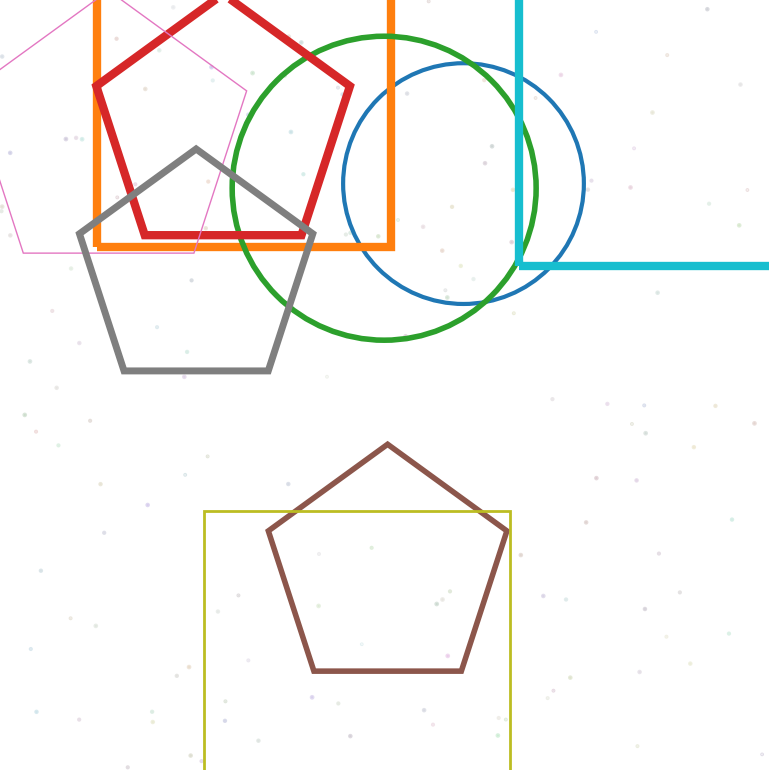[{"shape": "circle", "thickness": 1.5, "radius": 0.78, "center": [0.602, 0.762]}, {"shape": "square", "thickness": 3, "radius": 0.96, "center": [0.317, 0.871]}, {"shape": "circle", "thickness": 2, "radius": 0.99, "center": [0.499, 0.756]}, {"shape": "pentagon", "thickness": 3, "radius": 0.87, "center": [0.29, 0.835]}, {"shape": "pentagon", "thickness": 2, "radius": 0.81, "center": [0.503, 0.26]}, {"shape": "pentagon", "thickness": 0.5, "radius": 0.94, "center": [0.141, 0.824]}, {"shape": "pentagon", "thickness": 2.5, "radius": 0.8, "center": [0.255, 0.647]}, {"shape": "square", "thickness": 1, "radius": 1.0, "center": [0.464, 0.137]}, {"shape": "square", "thickness": 3, "radius": 0.97, "center": [0.867, 0.847]}]